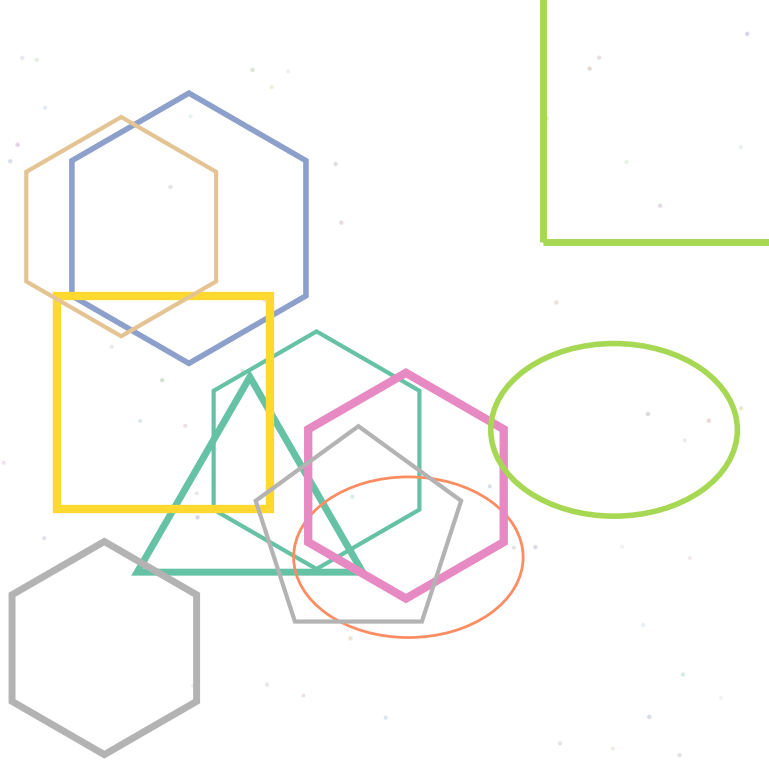[{"shape": "hexagon", "thickness": 1.5, "radius": 0.77, "center": [0.411, 0.415]}, {"shape": "triangle", "thickness": 2.5, "radius": 0.85, "center": [0.325, 0.341]}, {"shape": "oval", "thickness": 1, "radius": 0.75, "center": [0.53, 0.276]}, {"shape": "hexagon", "thickness": 2, "radius": 0.88, "center": [0.245, 0.704]}, {"shape": "hexagon", "thickness": 3, "radius": 0.73, "center": [0.527, 0.369]}, {"shape": "square", "thickness": 2.5, "radius": 0.81, "center": [0.866, 0.847]}, {"shape": "oval", "thickness": 2, "radius": 0.8, "center": [0.798, 0.442]}, {"shape": "square", "thickness": 3, "radius": 0.69, "center": [0.212, 0.478]}, {"shape": "hexagon", "thickness": 1.5, "radius": 0.71, "center": [0.157, 0.706]}, {"shape": "hexagon", "thickness": 2.5, "radius": 0.69, "center": [0.135, 0.158]}, {"shape": "pentagon", "thickness": 1.5, "radius": 0.7, "center": [0.465, 0.306]}]